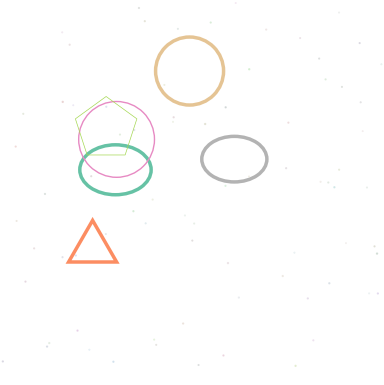[{"shape": "oval", "thickness": 2.5, "radius": 0.46, "center": [0.3, 0.559]}, {"shape": "triangle", "thickness": 2.5, "radius": 0.36, "center": [0.241, 0.356]}, {"shape": "circle", "thickness": 1, "radius": 0.49, "center": [0.303, 0.638]}, {"shape": "pentagon", "thickness": 0.5, "radius": 0.42, "center": [0.276, 0.665]}, {"shape": "circle", "thickness": 2.5, "radius": 0.44, "center": [0.492, 0.815]}, {"shape": "oval", "thickness": 2.5, "radius": 0.42, "center": [0.609, 0.587]}]